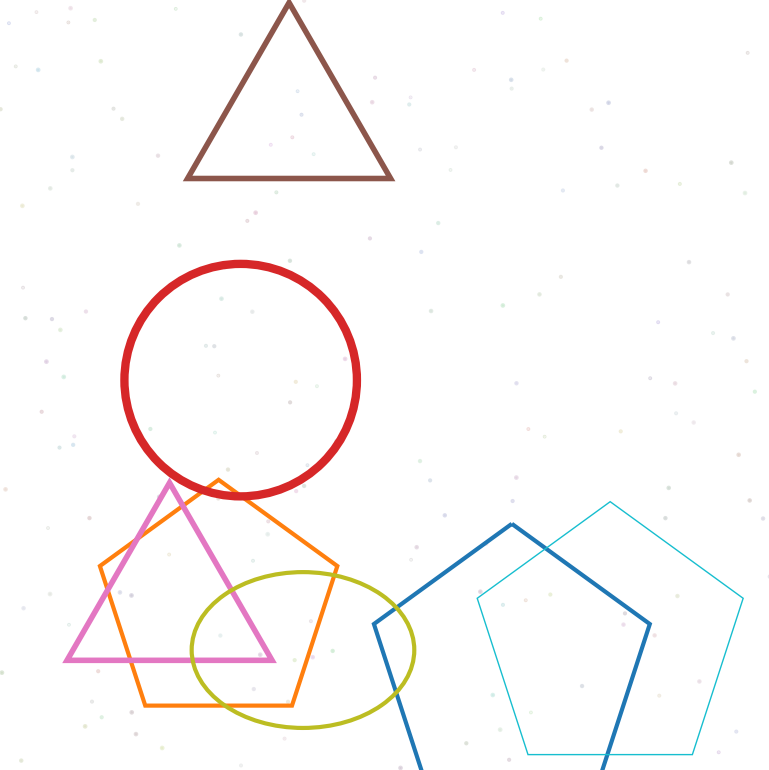[{"shape": "pentagon", "thickness": 1.5, "radius": 0.94, "center": [0.665, 0.131]}, {"shape": "pentagon", "thickness": 1.5, "radius": 0.81, "center": [0.284, 0.215]}, {"shape": "circle", "thickness": 3, "radius": 0.75, "center": [0.313, 0.506]}, {"shape": "triangle", "thickness": 2, "radius": 0.76, "center": [0.375, 0.844]}, {"shape": "triangle", "thickness": 2, "radius": 0.77, "center": [0.22, 0.219]}, {"shape": "oval", "thickness": 1.5, "radius": 0.72, "center": [0.393, 0.156]}, {"shape": "pentagon", "thickness": 0.5, "radius": 0.91, "center": [0.792, 0.167]}]